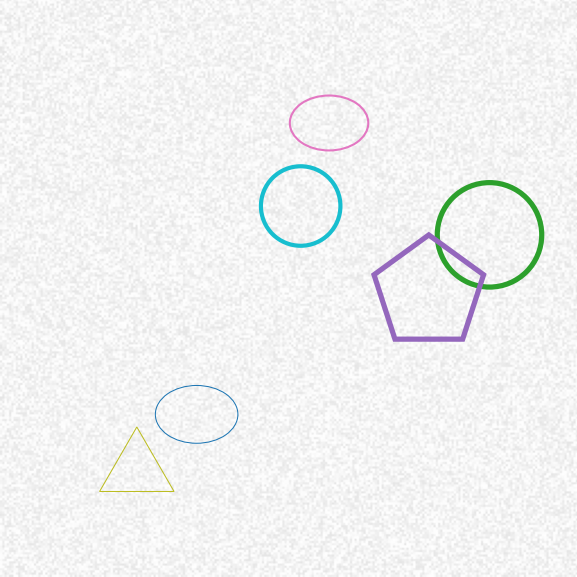[{"shape": "oval", "thickness": 0.5, "radius": 0.36, "center": [0.34, 0.282]}, {"shape": "circle", "thickness": 2.5, "radius": 0.45, "center": [0.848, 0.592]}, {"shape": "pentagon", "thickness": 2.5, "radius": 0.5, "center": [0.743, 0.493]}, {"shape": "oval", "thickness": 1, "radius": 0.34, "center": [0.57, 0.786]}, {"shape": "triangle", "thickness": 0.5, "radius": 0.37, "center": [0.237, 0.185]}, {"shape": "circle", "thickness": 2, "radius": 0.34, "center": [0.521, 0.642]}]